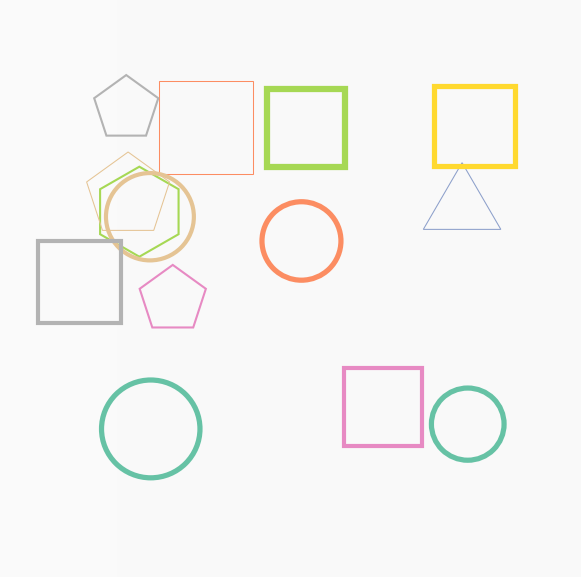[{"shape": "circle", "thickness": 2.5, "radius": 0.31, "center": [0.805, 0.265]}, {"shape": "circle", "thickness": 2.5, "radius": 0.42, "center": [0.259, 0.256]}, {"shape": "circle", "thickness": 2.5, "radius": 0.34, "center": [0.519, 0.582]}, {"shape": "square", "thickness": 0.5, "radius": 0.4, "center": [0.354, 0.779]}, {"shape": "triangle", "thickness": 0.5, "radius": 0.38, "center": [0.795, 0.64]}, {"shape": "square", "thickness": 2, "radius": 0.34, "center": [0.659, 0.294]}, {"shape": "pentagon", "thickness": 1, "radius": 0.3, "center": [0.297, 0.481]}, {"shape": "hexagon", "thickness": 1, "radius": 0.39, "center": [0.24, 0.633]}, {"shape": "square", "thickness": 3, "radius": 0.34, "center": [0.526, 0.777]}, {"shape": "square", "thickness": 2.5, "radius": 0.35, "center": [0.816, 0.781]}, {"shape": "pentagon", "thickness": 0.5, "radius": 0.38, "center": [0.22, 0.661]}, {"shape": "circle", "thickness": 2, "radius": 0.38, "center": [0.258, 0.624]}, {"shape": "pentagon", "thickness": 1, "radius": 0.29, "center": [0.217, 0.811]}, {"shape": "square", "thickness": 2, "radius": 0.36, "center": [0.137, 0.511]}]